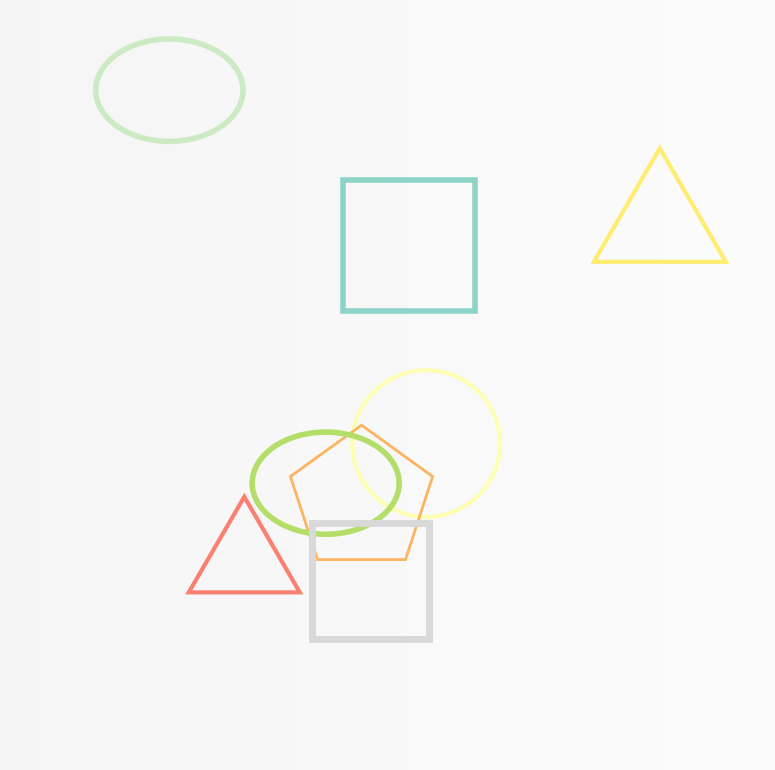[{"shape": "square", "thickness": 2, "radius": 0.43, "center": [0.528, 0.681]}, {"shape": "circle", "thickness": 1.5, "radius": 0.48, "center": [0.55, 0.424]}, {"shape": "triangle", "thickness": 1.5, "radius": 0.41, "center": [0.315, 0.272]}, {"shape": "pentagon", "thickness": 1, "radius": 0.48, "center": [0.466, 0.351]}, {"shape": "oval", "thickness": 2, "radius": 0.47, "center": [0.42, 0.372]}, {"shape": "square", "thickness": 2.5, "radius": 0.38, "center": [0.478, 0.245]}, {"shape": "oval", "thickness": 2, "radius": 0.47, "center": [0.219, 0.883]}, {"shape": "triangle", "thickness": 1.5, "radius": 0.49, "center": [0.851, 0.709]}]